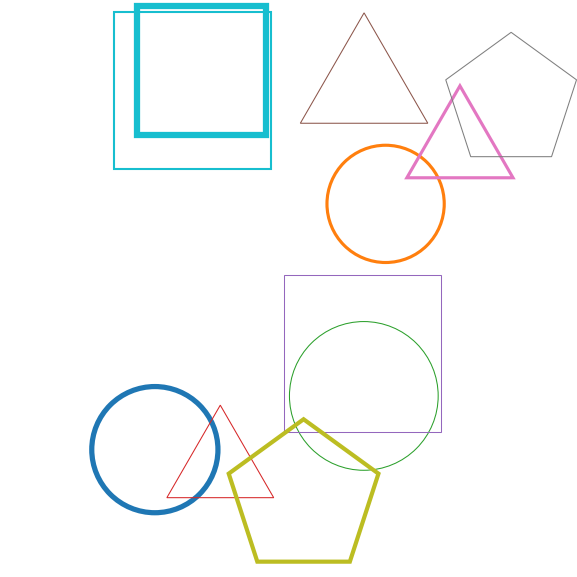[{"shape": "circle", "thickness": 2.5, "radius": 0.55, "center": [0.268, 0.221]}, {"shape": "circle", "thickness": 1.5, "radius": 0.51, "center": [0.668, 0.646]}, {"shape": "circle", "thickness": 0.5, "radius": 0.64, "center": [0.63, 0.314]}, {"shape": "triangle", "thickness": 0.5, "radius": 0.53, "center": [0.381, 0.191]}, {"shape": "square", "thickness": 0.5, "radius": 0.68, "center": [0.628, 0.388]}, {"shape": "triangle", "thickness": 0.5, "radius": 0.64, "center": [0.63, 0.849]}, {"shape": "triangle", "thickness": 1.5, "radius": 0.53, "center": [0.796, 0.744]}, {"shape": "pentagon", "thickness": 0.5, "radius": 0.6, "center": [0.885, 0.824]}, {"shape": "pentagon", "thickness": 2, "radius": 0.68, "center": [0.526, 0.137]}, {"shape": "square", "thickness": 1, "radius": 0.68, "center": [0.333, 0.842]}, {"shape": "square", "thickness": 3, "radius": 0.56, "center": [0.348, 0.877]}]